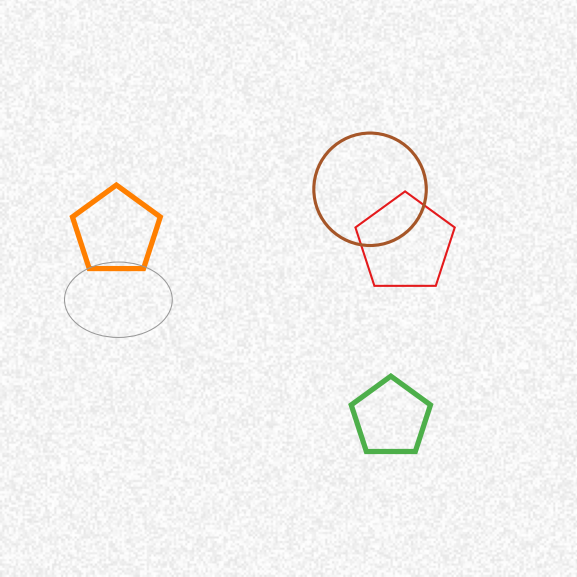[{"shape": "pentagon", "thickness": 1, "radius": 0.45, "center": [0.701, 0.577]}, {"shape": "pentagon", "thickness": 2.5, "radius": 0.36, "center": [0.677, 0.276]}, {"shape": "pentagon", "thickness": 2.5, "radius": 0.4, "center": [0.202, 0.599]}, {"shape": "circle", "thickness": 1.5, "radius": 0.49, "center": [0.641, 0.671]}, {"shape": "oval", "thickness": 0.5, "radius": 0.47, "center": [0.205, 0.48]}]